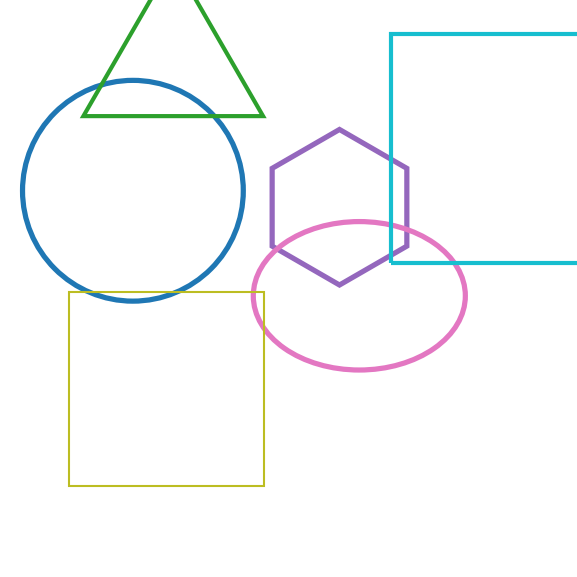[{"shape": "circle", "thickness": 2.5, "radius": 0.96, "center": [0.23, 0.669]}, {"shape": "triangle", "thickness": 2, "radius": 0.9, "center": [0.3, 0.888]}, {"shape": "hexagon", "thickness": 2.5, "radius": 0.67, "center": [0.588, 0.64]}, {"shape": "oval", "thickness": 2.5, "radius": 0.92, "center": [0.622, 0.487]}, {"shape": "square", "thickness": 1, "radius": 0.84, "center": [0.288, 0.325]}, {"shape": "square", "thickness": 2, "radius": 0.99, "center": [0.876, 0.742]}]